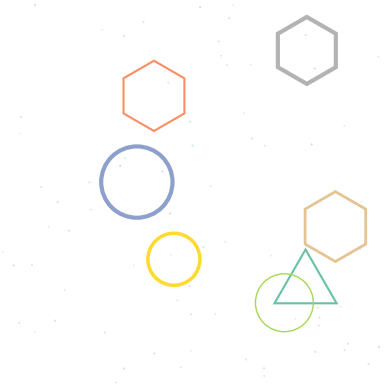[{"shape": "triangle", "thickness": 1.5, "radius": 0.47, "center": [0.794, 0.259]}, {"shape": "hexagon", "thickness": 1.5, "radius": 0.46, "center": [0.4, 0.751]}, {"shape": "circle", "thickness": 3, "radius": 0.46, "center": [0.355, 0.527]}, {"shape": "circle", "thickness": 1, "radius": 0.38, "center": [0.739, 0.214]}, {"shape": "circle", "thickness": 2.5, "radius": 0.34, "center": [0.452, 0.327]}, {"shape": "hexagon", "thickness": 2, "radius": 0.45, "center": [0.871, 0.411]}, {"shape": "hexagon", "thickness": 3, "radius": 0.43, "center": [0.797, 0.869]}]